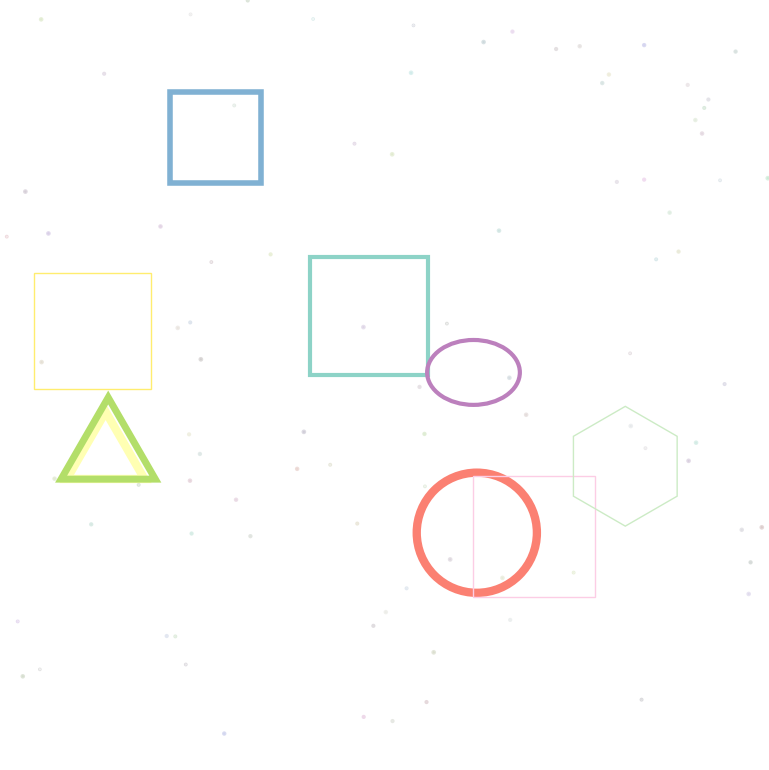[{"shape": "square", "thickness": 1.5, "radius": 0.38, "center": [0.479, 0.59]}, {"shape": "triangle", "thickness": 3, "radius": 0.29, "center": [0.137, 0.407]}, {"shape": "circle", "thickness": 3, "radius": 0.39, "center": [0.619, 0.308]}, {"shape": "square", "thickness": 2, "radius": 0.29, "center": [0.279, 0.822]}, {"shape": "triangle", "thickness": 2.5, "radius": 0.35, "center": [0.141, 0.413]}, {"shape": "square", "thickness": 0.5, "radius": 0.4, "center": [0.693, 0.303]}, {"shape": "oval", "thickness": 1.5, "radius": 0.3, "center": [0.615, 0.516]}, {"shape": "hexagon", "thickness": 0.5, "radius": 0.39, "center": [0.812, 0.394]}, {"shape": "square", "thickness": 0.5, "radius": 0.38, "center": [0.12, 0.571]}]